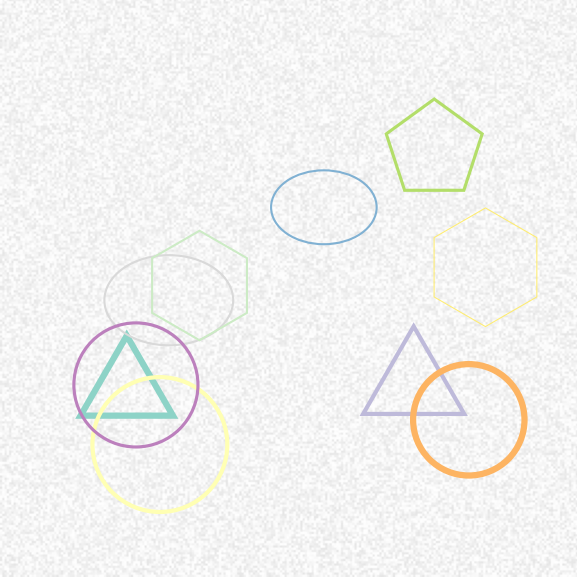[{"shape": "triangle", "thickness": 3, "radius": 0.46, "center": [0.219, 0.326]}, {"shape": "circle", "thickness": 2, "radius": 0.58, "center": [0.277, 0.229]}, {"shape": "triangle", "thickness": 2, "radius": 0.51, "center": [0.716, 0.333]}, {"shape": "oval", "thickness": 1, "radius": 0.46, "center": [0.561, 0.64]}, {"shape": "circle", "thickness": 3, "radius": 0.48, "center": [0.812, 0.272]}, {"shape": "pentagon", "thickness": 1.5, "radius": 0.44, "center": [0.752, 0.74]}, {"shape": "oval", "thickness": 1, "radius": 0.56, "center": [0.292, 0.479]}, {"shape": "circle", "thickness": 1.5, "radius": 0.54, "center": [0.235, 0.333]}, {"shape": "hexagon", "thickness": 1, "radius": 0.47, "center": [0.346, 0.505]}, {"shape": "hexagon", "thickness": 0.5, "radius": 0.51, "center": [0.841, 0.536]}]